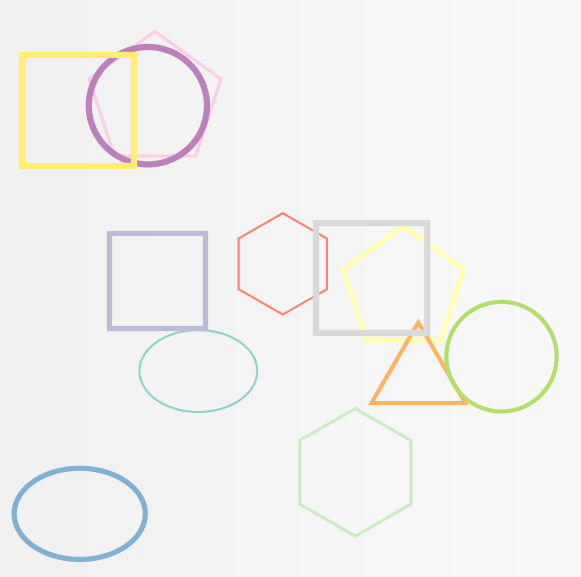[{"shape": "oval", "thickness": 1, "radius": 0.51, "center": [0.341, 0.357]}, {"shape": "pentagon", "thickness": 2.5, "radius": 0.54, "center": [0.694, 0.499]}, {"shape": "square", "thickness": 2.5, "radius": 0.41, "center": [0.27, 0.514]}, {"shape": "hexagon", "thickness": 1, "radius": 0.44, "center": [0.486, 0.542]}, {"shape": "oval", "thickness": 2.5, "radius": 0.56, "center": [0.137, 0.109]}, {"shape": "triangle", "thickness": 2, "radius": 0.47, "center": [0.72, 0.348]}, {"shape": "circle", "thickness": 2, "radius": 0.47, "center": [0.863, 0.382]}, {"shape": "pentagon", "thickness": 1.5, "radius": 0.6, "center": [0.267, 0.826]}, {"shape": "square", "thickness": 3, "radius": 0.48, "center": [0.639, 0.518]}, {"shape": "circle", "thickness": 3, "radius": 0.51, "center": [0.254, 0.816]}, {"shape": "hexagon", "thickness": 1.5, "radius": 0.55, "center": [0.611, 0.181]}, {"shape": "square", "thickness": 3, "radius": 0.48, "center": [0.134, 0.807]}]